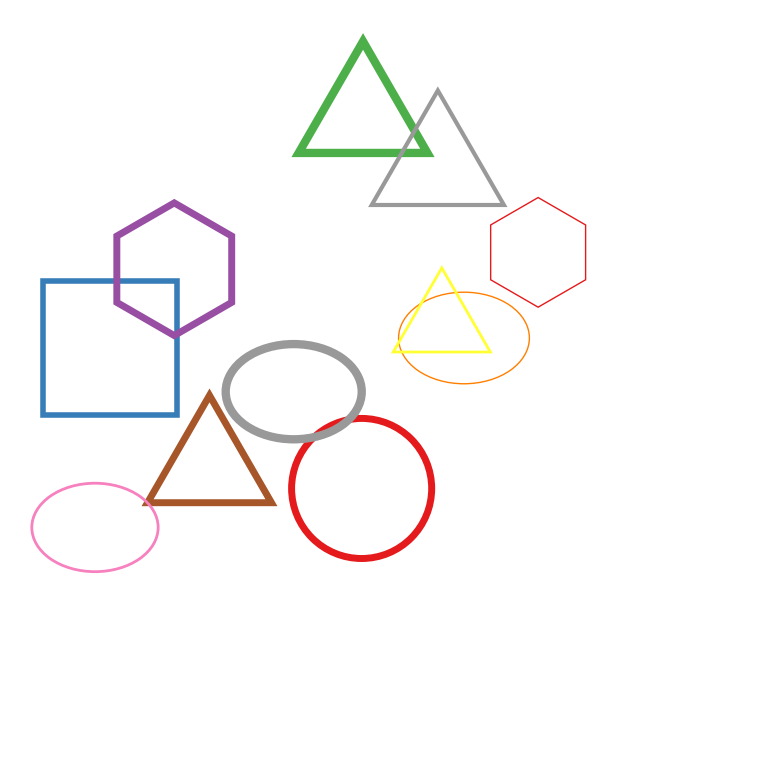[{"shape": "hexagon", "thickness": 0.5, "radius": 0.36, "center": [0.699, 0.672]}, {"shape": "circle", "thickness": 2.5, "radius": 0.45, "center": [0.47, 0.366]}, {"shape": "square", "thickness": 2, "radius": 0.44, "center": [0.142, 0.548]}, {"shape": "triangle", "thickness": 3, "radius": 0.48, "center": [0.471, 0.85]}, {"shape": "hexagon", "thickness": 2.5, "radius": 0.43, "center": [0.226, 0.65]}, {"shape": "oval", "thickness": 0.5, "radius": 0.42, "center": [0.603, 0.561]}, {"shape": "triangle", "thickness": 1, "radius": 0.36, "center": [0.574, 0.579]}, {"shape": "triangle", "thickness": 2.5, "radius": 0.46, "center": [0.272, 0.394]}, {"shape": "oval", "thickness": 1, "radius": 0.41, "center": [0.123, 0.315]}, {"shape": "oval", "thickness": 3, "radius": 0.44, "center": [0.381, 0.491]}, {"shape": "triangle", "thickness": 1.5, "radius": 0.5, "center": [0.569, 0.783]}]